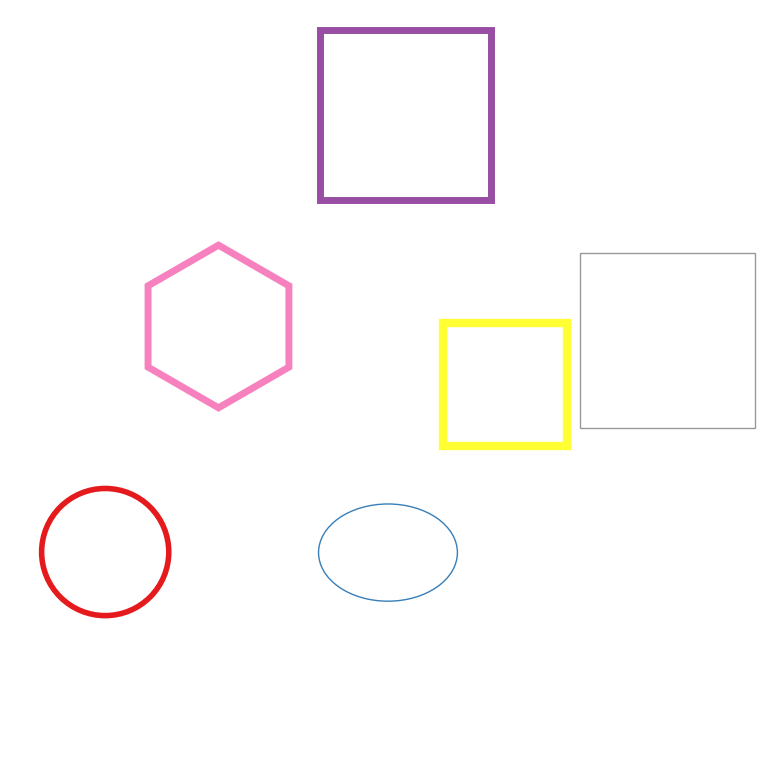[{"shape": "circle", "thickness": 2, "radius": 0.41, "center": [0.137, 0.283]}, {"shape": "oval", "thickness": 0.5, "radius": 0.45, "center": [0.504, 0.282]}, {"shape": "square", "thickness": 2.5, "radius": 0.55, "center": [0.526, 0.85]}, {"shape": "square", "thickness": 3, "radius": 0.4, "center": [0.656, 0.5]}, {"shape": "hexagon", "thickness": 2.5, "radius": 0.53, "center": [0.284, 0.576]}, {"shape": "square", "thickness": 0.5, "radius": 0.57, "center": [0.867, 0.557]}]